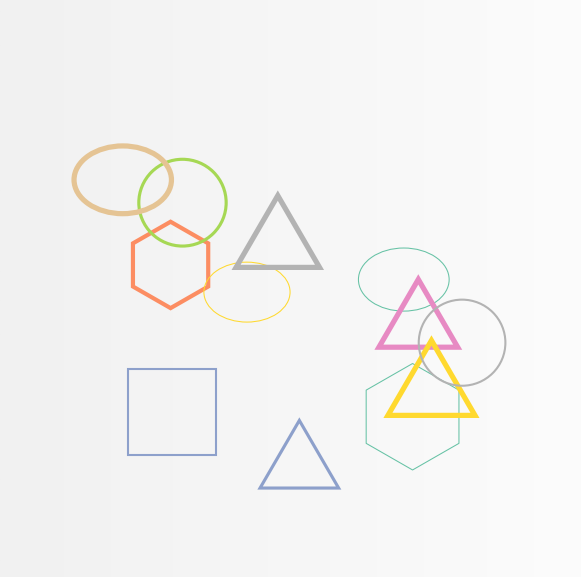[{"shape": "hexagon", "thickness": 0.5, "radius": 0.46, "center": [0.71, 0.278]}, {"shape": "oval", "thickness": 0.5, "radius": 0.39, "center": [0.695, 0.515]}, {"shape": "hexagon", "thickness": 2, "radius": 0.37, "center": [0.293, 0.54]}, {"shape": "square", "thickness": 1, "radius": 0.38, "center": [0.296, 0.286]}, {"shape": "triangle", "thickness": 1.5, "radius": 0.39, "center": [0.515, 0.193]}, {"shape": "triangle", "thickness": 2.5, "radius": 0.39, "center": [0.72, 0.437]}, {"shape": "circle", "thickness": 1.5, "radius": 0.38, "center": [0.314, 0.648]}, {"shape": "triangle", "thickness": 2.5, "radius": 0.43, "center": [0.742, 0.323]}, {"shape": "oval", "thickness": 0.5, "radius": 0.37, "center": [0.425, 0.493]}, {"shape": "oval", "thickness": 2.5, "radius": 0.42, "center": [0.211, 0.688]}, {"shape": "circle", "thickness": 1, "radius": 0.37, "center": [0.795, 0.406]}, {"shape": "triangle", "thickness": 2.5, "radius": 0.41, "center": [0.478, 0.578]}]